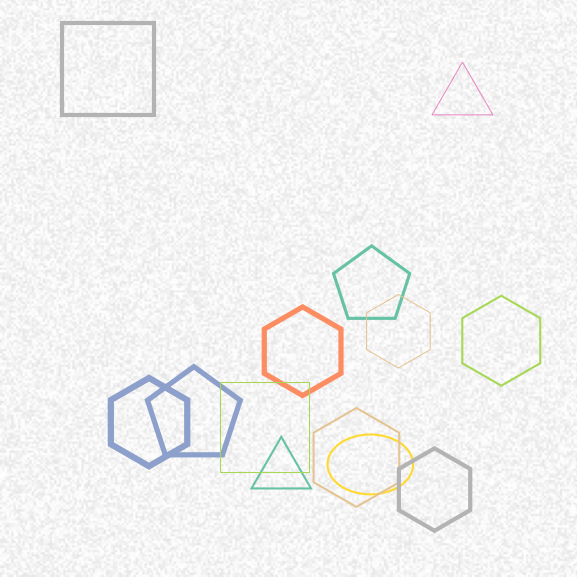[{"shape": "triangle", "thickness": 1, "radius": 0.3, "center": [0.487, 0.183]}, {"shape": "pentagon", "thickness": 1.5, "radius": 0.35, "center": [0.644, 0.504]}, {"shape": "hexagon", "thickness": 2.5, "radius": 0.38, "center": [0.524, 0.391]}, {"shape": "pentagon", "thickness": 2.5, "radius": 0.42, "center": [0.336, 0.28]}, {"shape": "hexagon", "thickness": 3, "radius": 0.38, "center": [0.258, 0.268]}, {"shape": "triangle", "thickness": 0.5, "radius": 0.3, "center": [0.801, 0.831]}, {"shape": "square", "thickness": 0.5, "radius": 0.39, "center": [0.457, 0.26]}, {"shape": "hexagon", "thickness": 1, "radius": 0.39, "center": [0.868, 0.409]}, {"shape": "oval", "thickness": 1, "radius": 0.37, "center": [0.641, 0.195]}, {"shape": "hexagon", "thickness": 1, "radius": 0.43, "center": [0.617, 0.207]}, {"shape": "hexagon", "thickness": 0.5, "radius": 0.32, "center": [0.69, 0.426]}, {"shape": "hexagon", "thickness": 2, "radius": 0.36, "center": [0.752, 0.151]}, {"shape": "square", "thickness": 2, "radius": 0.4, "center": [0.187, 0.88]}]